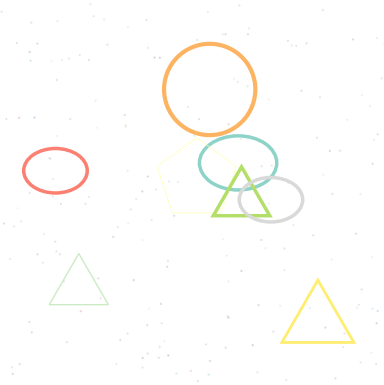[{"shape": "oval", "thickness": 2.5, "radius": 0.5, "center": [0.618, 0.577]}, {"shape": "pentagon", "thickness": 0.5, "radius": 0.54, "center": [0.511, 0.534]}, {"shape": "oval", "thickness": 2.5, "radius": 0.41, "center": [0.144, 0.557]}, {"shape": "circle", "thickness": 3, "radius": 0.59, "center": [0.545, 0.768]}, {"shape": "triangle", "thickness": 2.5, "radius": 0.42, "center": [0.627, 0.482]}, {"shape": "oval", "thickness": 2.5, "radius": 0.41, "center": [0.704, 0.481]}, {"shape": "triangle", "thickness": 1, "radius": 0.44, "center": [0.205, 0.253]}, {"shape": "triangle", "thickness": 2, "radius": 0.54, "center": [0.826, 0.165]}]